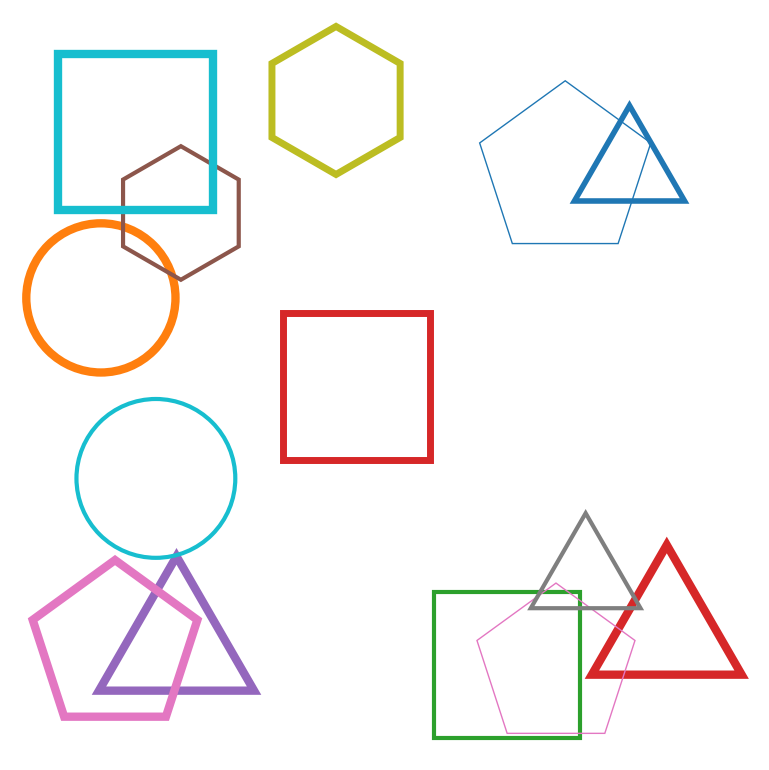[{"shape": "pentagon", "thickness": 0.5, "radius": 0.58, "center": [0.734, 0.778]}, {"shape": "triangle", "thickness": 2, "radius": 0.41, "center": [0.818, 0.78]}, {"shape": "circle", "thickness": 3, "radius": 0.48, "center": [0.131, 0.613]}, {"shape": "square", "thickness": 1.5, "radius": 0.47, "center": [0.659, 0.136]}, {"shape": "square", "thickness": 2.5, "radius": 0.48, "center": [0.463, 0.498]}, {"shape": "triangle", "thickness": 3, "radius": 0.56, "center": [0.866, 0.18]}, {"shape": "triangle", "thickness": 3, "radius": 0.58, "center": [0.229, 0.161]}, {"shape": "hexagon", "thickness": 1.5, "radius": 0.43, "center": [0.235, 0.723]}, {"shape": "pentagon", "thickness": 0.5, "radius": 0.54, "center": [0.722, 0.135]}, {"shape": "pentagon", "thickness": 3, "radius": 0.56, "center": [0.149, 0.16]}, {"shape": "triangle", "thickness": 1.5, "radius": 0.41, "center": [0.761, 0.251]}, {"shape": "hexagon", "thickness": 2.5, "radius": 0.48, "center": [0.436, 0.87]}, {"shape": "circle", "thickness": 1.5, "radius": 0.52, "center": [0.202, 0.379]}, {"shape": "square", "thickness": 3, "radius": 0.51, "center": [0.176, 0.828]}]